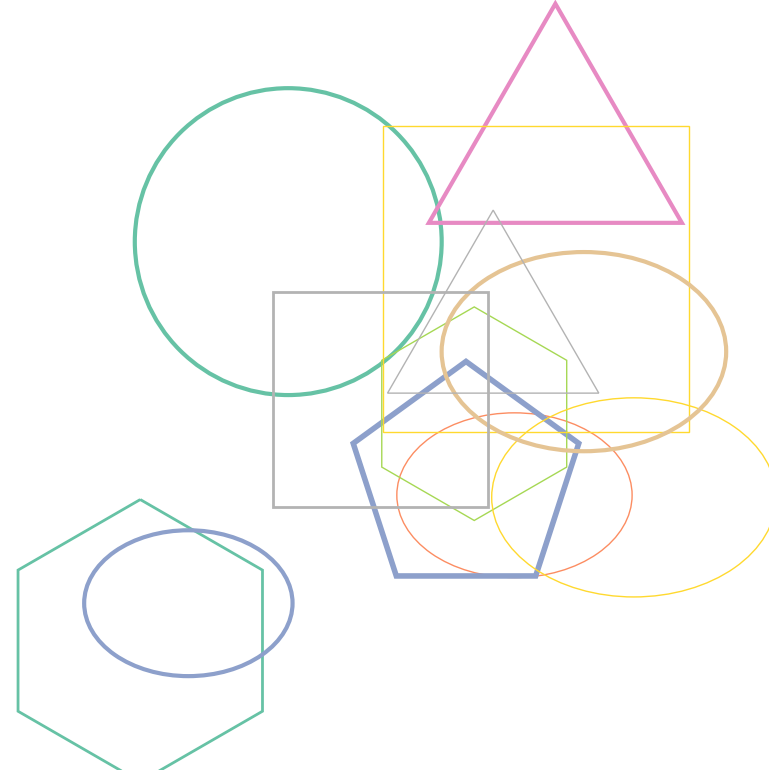[{"shape": "hexagon", "thickness": 1, "radius": 0.92, "center": [0.182, 0.168]}, {"shape": "circle", "thickness": 1.5, "radius": 1.0, "center": [0.374, 0.686]}, {"shape": "oval", "thickness": 0.5, "radius": 0.76, "center": [0.668, 0.357]}, {"shape": "pentagon", "thickness": 2, "radius": 0.77, "center": [0.605, 0.377]}, {"shape": "oval", "thickness": 1.5, "radius": 0.68, "center": [0.245, 0.217]}, {"shape": "triangle", "thickness": 1.5, "radius": 0.95, "center": [0.721, 0.805]}, {"shape": "hexagon", "thickness": 0.5, "radius": 0.69, "center": [0.616, 0.463]}, {"shape": "oval", "thickness": 0.5, "radius": 0.92, "center": [0.823, 0.354]}, {"shape": "square", "thickness": 0.5, "radius": 0.99, "center": [0.696, 0.638]}, {"shape": "oval", "thickness": 1.5, "radius": 0.92, "center": [0.758, 0.543]}, {"shape": "square", "thickness": 1, "radius": 0.7, "center": [0.494, 0.481]}, {"shape": "triangle", "thickness": 0.5, "radius": 0.79, "center": [0.64, 0.569]}]